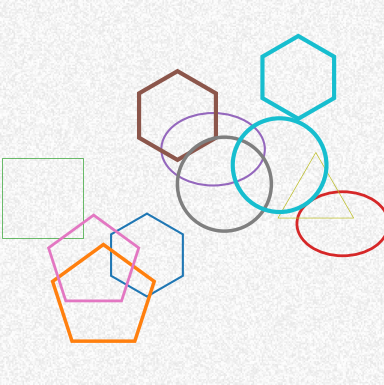[{"shape": "hexagon", "thickness": 1.5, "radius": 0.54, "center": [0.382, 0.337]}, {"shape": "pentagon", "thickness": 2.5, "radius": 0.69, "center": [0.269, 0.226]}, {"shape": "square", "thickness": 0.5, "radius": 0.52, "center": [0.109, 0.486]}, {"shape": "oval", "thickness": 2, "radius": 0.59, "center": [0.89, 0.419]}, {"shape": "oval", "thickness": 1.5, "radius": 0.67, "center": [0.553, 0.612]}, {"shape": "hexagon", "thickness": 3, "radius": 0.58, "center": [0.461, 0.7]}, {"shape": "pentagon", "thickness": 2, "radius": 0.62, "center": [0.243, 0.318]}, {"shape": "circle", "thickness": 2.5, "radius": 0.61, "center": [0.583, 0.522]}, {"shape": "triangle", "thickness": 0.5, "radius": 0.57, "center": [0.82, 0.49]}, {"shape": "circle", "thickness": 3, "radius": 0.61, "center": [0.726, 0.571]}, {"shape": "hexagon", "thickness": 3, "radius": 0.54, "center": [0.775, 0.799]}]